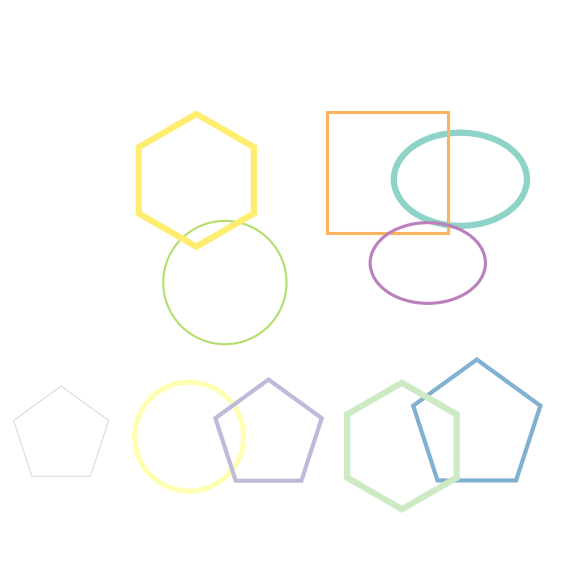[{"shape": "oval", "thickness": 3, "radius": 0.58, "center": [0.797, 0.689]}, {"shape": "circle", "thickness": 2.5, "radius": 0.47, "center": [0.327, 0.243]}, {"shape": "pentagon", "thickness": 2, "radius": 0.48, "center": [0.465, 0.245]}, {"shape": "pentagon", "thickness": 2, "radius": 0.58, "center": [0.826, 0.261]}, {"shape": "square", "thickness": 1.5, "radius": 0.52, "center": [0.671, 0.701]}, {"shape": "circle", "thickness": 1, "radius": 0.53, "center": [0.389, 0.51]}, {"shape": "pentagon", "thickness": 0.5, "radius": 0.43, "center": [0.106, 0.244]}, {"shape": "oval", "thickness": 1.5, "radius": 0.5, "center": [0.741, 0.544]}, {"shape": "hexagon", "thickness": 3, "radius": 0.55, "center": [0.696, 0.227]}, {"shape": "hexagon", "thickness": 3, "radius": 0.57, "center": [0.34, 0.687]}]